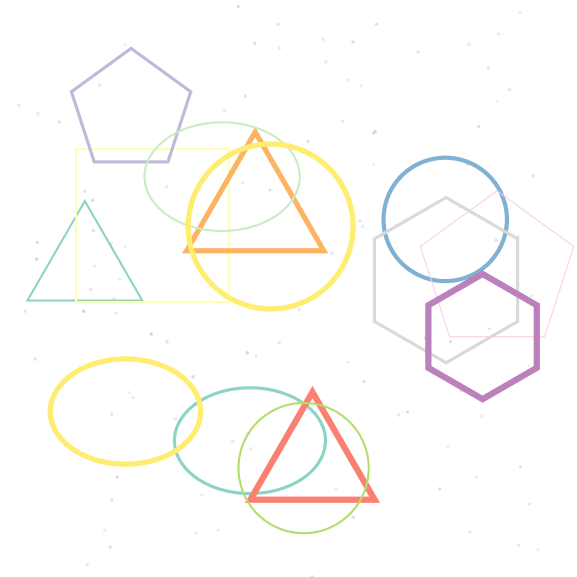[{"shape": "triangle", "thickness": 1, "radius": 0.57, "center": [0.147, 0.536]}, {"shape": "oval", "thickness": 1.5, "radius": 0.65, "center": [0.433, 0.236]}, {"shape": "square", "thickness": 1, "radius": 0.66, "center": [0.263, 0.609]}, {"shape": "pentagon", "thickness": 1.5, "radius": 0.54, "center": [0.227, 0.807]}, {"shape": "triangle", "thickness": 3, "radius": 0.62, "center": [0.541, 0.196]}, {"shape": "circle", "thickness": 2, "radius": 0.53, "center": [0.771, 0.619]}, {"shape": "triangle", "thickness": 2.5, "radius": 0.69, "center": [0.442, 0.633]}, {"shape": "circle", "thickness": 1, "radius": 0.56, "center": [0.526, 0.189]}, {"shape": "pentagon", "thickness": 0.5, "radius": 0.7, "center": [0.861, 0.529]}, {"shape": "hexagon", "thickness": 1.5, "radius": 0.72, "center": [0.772, 0.514]}, {"shape": "hexagon", "thickness": 3, "radius": 0.54, "center": [0.836, 0.416]}, {"shape": "oval", "thickness": 1, "radius": 0.67, "center": [0.385, 0.693]}, {"shape": "oval", "thickness": 2.5, "radius": 0.65, "center": [0.217, 0.287]}, {"shape": "circle", "thickness": 2.5, "radius": 0.71, "center": [0.469, 0.607]}]